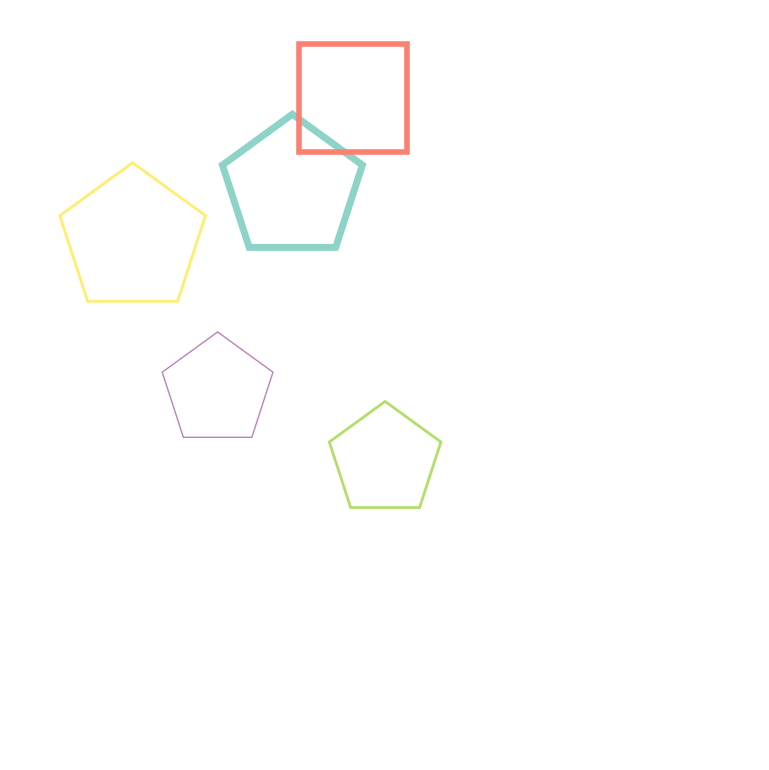[{"shape": "pentagon", "thickness": 2.5, "radius": 0.48, "center": [0.38, 0.756]}, {"shape": "square", "thickness": 2, "radius": 0.35, "center": [0.459, 0.873]}, {"shape": "pentagon", "thickness": 1, "radius": 0.38, "center": [0.5, 0.402]}, {"shape": "pentagon", "thickness": 0.5, "radius": 0.38, "center": [0.283, 0.493]}, {"shape": "pentagon", "thickness": 1, "radius": 0.5, "center": [0.172, 0.689]}]